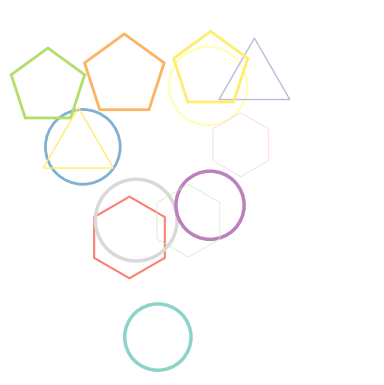[{"shape": "circle", "thickness": 2.5, "radius": 0.43, "center": [0.41, 0.124]}, {"shape": "circle", "thickness": 1.5, "radius": 0.51, "center": [0.54, 0.777]}, {"shape": "triangle", "thickness": 1, "radius": 0.53, "center": [0.661, 0.795]}, {"shape": "hexagon", "thickness": 1.5, "radius": 0.53, "center": [0.336, 0.383]}, {"shape": "circle", "thickness": 2, "radius": 0.49, "center": [0.215, 0.619]}, {"shape": "pentagon", "thickness": 2, "radius": 0.54, "center": [0.323, 0.803]}, {"shape": "pentagon", "thickness": 2, "radius": 0.5, "center": [0.125, 0.775]}, {"shape": "hexagon", "thickness": 0.5, "radius": 0.42, "center": [0.625, 0.624]}, {"shape": "circle", "thickness": 2.5, "radius": 0.53, "center": [0.354, 0.428]}, {"shape": "circle", "thickness": 2.5, "radius": 0.44, "center": [0.546, 0.467]}, {"shape": "hexagon", "thickness": 0.5, "radius": 0.47, "center": [0.489, 0.427]}, {"shape": "pentagon", "thickness": 2, "radius": 0.51, "center": [0.547, 0.817]}, {"shape": "triangle", "thickness": 1, "radius": 0.53, "center": [0.203, 0.616]}]